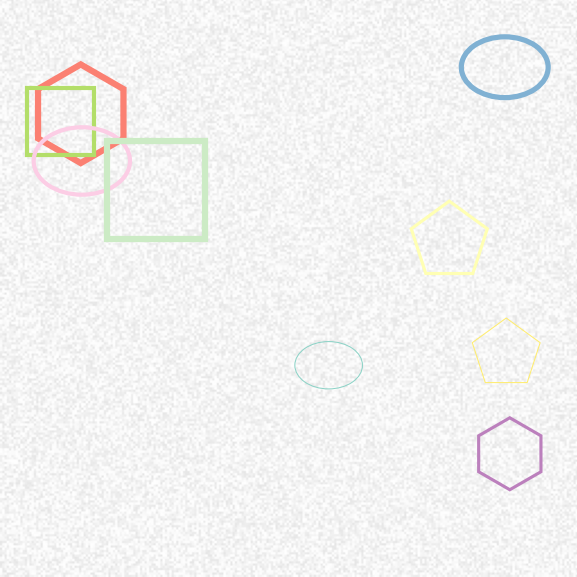[{"shape": "oval", "thickness": 0.5, "radius": 0.29, "center": [0.569, 0.367]}, {"shape": "pentagon", "thickness": 1.5, "radius": 0.35, "center": [0.778, 0.582]}, {"shape": "hexagon", "thickness": 3, "radius": 0.43, "center": [0.14, 0.802]}, {"shape": "oval", "thickness": 2.5, "radius": 0.38, "center": [0.874, 0.883]}, {"shape": "square", "thickness": 2, "radius": 0.29, "center": [0.105, 0.789]}, {"shape": "oval", "thickness": 2, "radius": 0.42, "center": [0.142, 0.72]}, {"shape": "hexagon", "thickness": 1.5, "radius": 0.31, "center": [0.883, 0.213]}, {"shape": "square", "thickness": 3, "radius": 0.42, "center": [0.269, 0.669]}, {"shape": "pentagon", "thickness": 0.5, "radius": 0.31, "center": [0.877, 0.387]}]